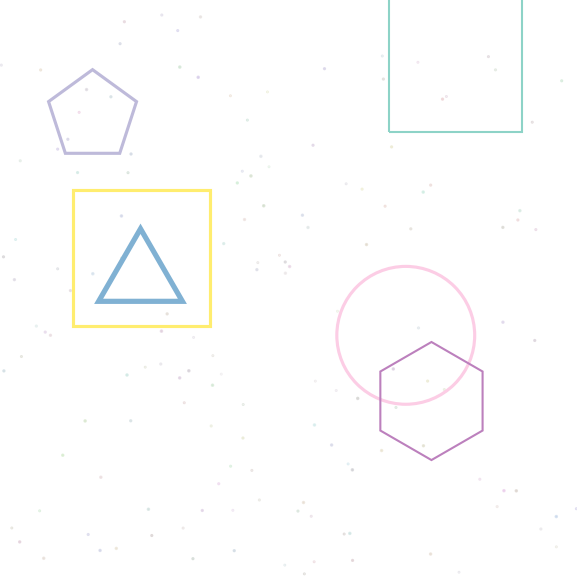[{"shape": "square", "thickness": 1, "radius": 0.58, "center": [0.788, 0.886]}, {"shape": "pentagon", "thickness": 1.5, "radius": 0.4, "center": [0.16, 0.798]}, {"shape": "triangle", "thickness": 2.5, "radius": 0.42, "center": [0.243, 0.519]}, {"shape": "circle", "thickness": 1.5, "radius": 0.6, "center": [0.703, 0.418]}, {"shape": "hexagon", "thickness": 1, "radius": 0.51, "center": [0.747, 0.305]}, {"shape": "square", "thickness": 1.5, "radius": 0.59, "center": [0.245, 0.553]}]